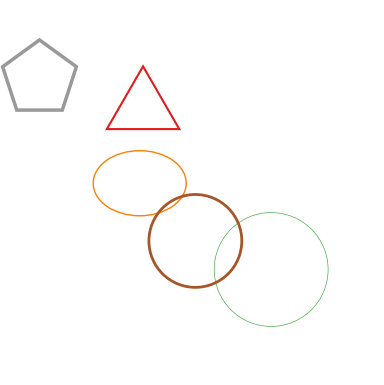[{"shape": "triangle", "thickness": 1.5, "radius": 0.54, "center": [0.372, 0.719]}, {"shape": "circle", "thickness": 0.5, "radius": 0.74, "center": [0.704, 0.3]}, {"shape": "oval", "thickness": 1, "radius": 0.6, "center": [0.363, 0.524]}, {"shape": "circle", "thickness": 2, "radius": 0.6, "center": [0.507, 0.374]}, {"shape": "pentagon", "thickness": 2.5, "radius": 0.5, "center": [0.103, 0.796]}]